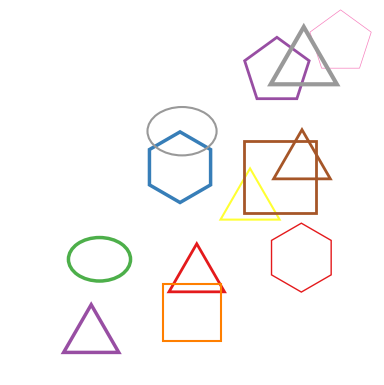[{"shape": "triangle", "thickness": 2, "radius": 0.42, "center": [0.511, 0.284]}, {"shape": "hexagon", "thickness": 1, "radius": 0.45, "center": [0.783, 0.331]}, {"shape": "hexagon", "thickness": 2.5, "radius": 0.46, "center": [0.468, 0.566]}, {"shape": "oval", "thickness": 2.5, "radius": 0.4, "center": [0.258, 0.327]}, {"shape": "triangle", "thickness": 2.5, "radius": 0.41, "center": [0.237, 0.126]}, {"shape": "pentagon", "thickness": 2, "radius": 0.44, "center": [0.719, 0.815]}, {"shape": "square", "thickness": 1.5, "radius": 0.38, "center": [0.499, 0.188]}, {"shape": "triangle", "thickness": 1.5, "radius": 0.44, "center": [0.649, 0.474]}, {"shape": "triangle", "thickness": 2, "radius": 0.43, "center": [0.784, 0.578]}, {"shape": "square", "thickness": 2, "radius": 0.47, "center": [0.728, 0.541]}, {"shape": "pentagon", "thickness": 0.5, "radius": 0.42, "center": [0.885, 0.891]}, {"shape": "oval", "thickness": 1.5, "radius": 0.45, "center": [0.473, 0.659]}, {"shape": "triangle", "thickness": 3, "radius": 0.5, "center": [0.789, 0.831]}]